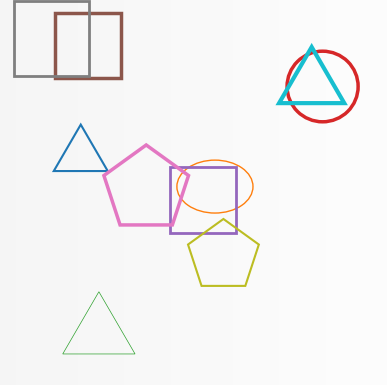[{"shape": "triangle", "thickness": 1.5, "radius": 0.4, "center": [0.208, 0.596]}, {"shape": "oval", "thickness": 1, "radius": 0.49, "center": [0.555, 0.515]}, {"shape": "triangle", "thickness": 0.5, "radius": 0.54, "center": [0.255, 0.134]}, {"shape": "circle", "thickness": 2.5, "radius": 0.46, "center": [0.832, 0.775]}, {"shape": "square", "thickness": 2, "radius": 0.43, "center": [0.523, 0.48]}, {"shape": "square", "thickness": 2.5, "radius": 0.42, "center": [0.227, 0.881]}, {"shape": "pentagon", "thickness": 2.5, "radius": 0.57, "center": [0.377, 0.509]}, {"shape": "square", "thickness": 2, "radius": 0.49, "center": [0.133, 0.899]}, {"shape": "pentagon", "thickness": 1.5, "radius": 0.48, "center": [0.577, 0.335]}, {"shape": "triangle", "thickness": 3, "radius": 0.49, "center": [0.804, 0.781]}]